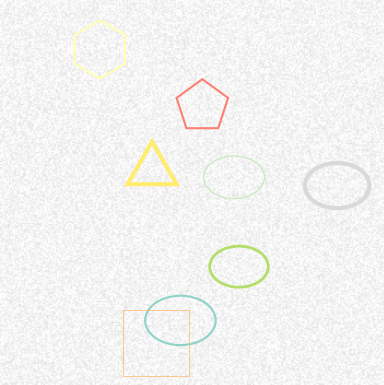[{"shape": "oval", "thickness": 1.5, "radius": 0.46, "center": [0.469, 0.168]}, {"shape": "hexagon", "thickness": 1.5, "radius": 0.38, "center": [0.26, 0.872]}, {"shape": "pentagon", "thickness": 1.5, "radius": 0.35, "center": [0.526, 0.724]}, {"shape": "square", "thickness": 0.5, "radius": 0.43, "center": [0.405, 0.11]}, {"shape": "oval", "thickness": 2, "radius": 0.38, "center": [0.621, 0.307]}, {"shape": "oval", "thickness": 3, "radius": 0.42, "center": [0.876, 0.518]}, {"shape": "oval", "thickness": 1, "radius": 0.4, "center": [0.608, 0.54]}, {"shape": "triangle", "thickness": 3, "radius": 0.37, "center": [0.395, 0.558]}]